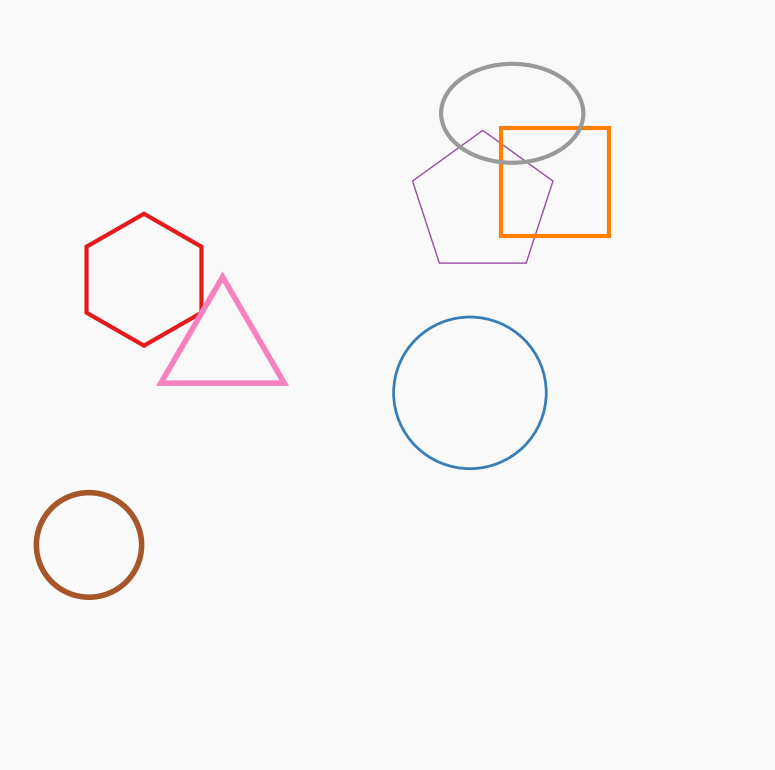[{"shape": "hexagon", "thickness": 1.5, "radius": 0.43, "center": [0.186, 0.637]}, {"shape": "circle", "thickness": 1, "radius": 0.49, "center": [0.606, 0.49]}, {"shape": "pentagon", "thickness": 0.5, "radius": 0.48, "center": [0.623, 0.735]}, {"shape": "square", "thickness": 1.5, "radius": 0.35, "center": [0.716, 0.764]}, {"shape": "circle", "thickness": 2, "radius": 0.34, "center": [0.115, 0.292]}, {"shape": "triangle", "thickness": 2, "radius": 0.46, "center": [0.287, 0.548]}, {"shape": "oval", "thickness": 1.5, "radius": 0.46, "center": [0.661, 0.853]}]